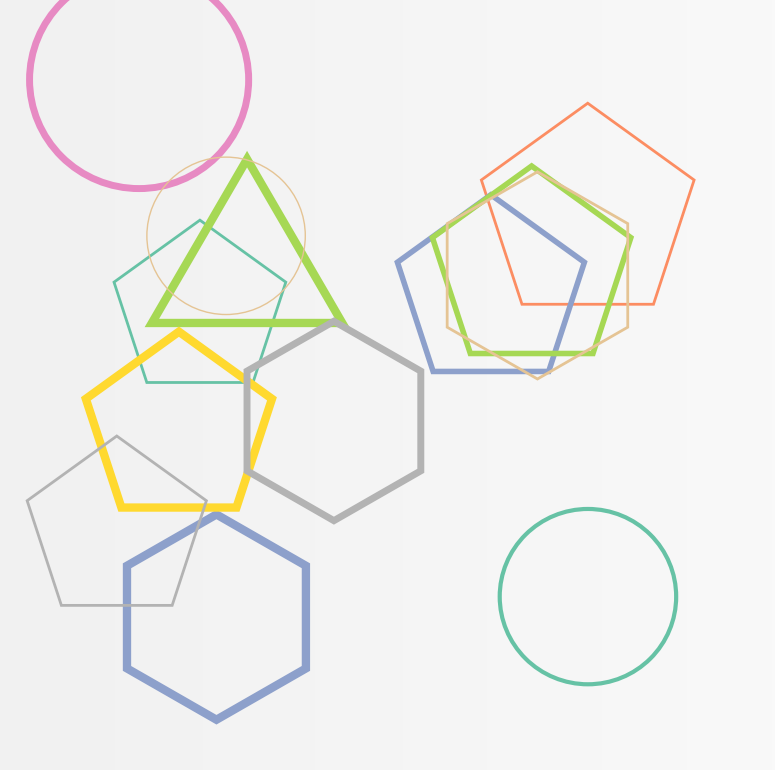[{"shape": "circle", "thickness": 1.5, "radius": 0.57, "center": [0.759, 0.225]}, {"shape": "pentagon", "thickness": 1, "radius": 0.58, "center": [0.258, 0.598]}, {"shape": "pentagon", "thickness": 1, "radius": 0.72, "center": [0.758, 0.722]}, {"shape": "hexagon", "thickness": 3, "radius": 0.67, "center": [0.279, 0.199]}, {"shape": "pentagon", "thickness": 2, "radius": 0.63, "center": [0.633, 0.62]}, {"shape": "circle", "thickness": 2.5, "radius": 0.71, "center": [0.179, 0.896]}, {"shape": "pentagon", "thickness": 2, "radius": 0.67, "center": [0.686, 0.65]}, {"shape": "triangle", "thickness": 3, "radius": 0.71, "center": [0.319, 0.651]}, {"shape": "pentagon", "thickness": 3, "radius": 0.63, "center": [0.231, 0.443]}, {"shape": "hexagon", "thickness": 1, "radius": 0.67, "center": [0.693, 0.642]}, {"shape": "circle", "thickness": 0.5, "radius": 0.51, "center": [0.292, 0.694]}, {"shape": "pentagon", "thickness": 1, "radius": 0.61, "center": [0.151, 0.312]}, {"shape": "hexagon", "thickness": 2.5, "radius": 0.65, "center": [0.431, 0.453]}]